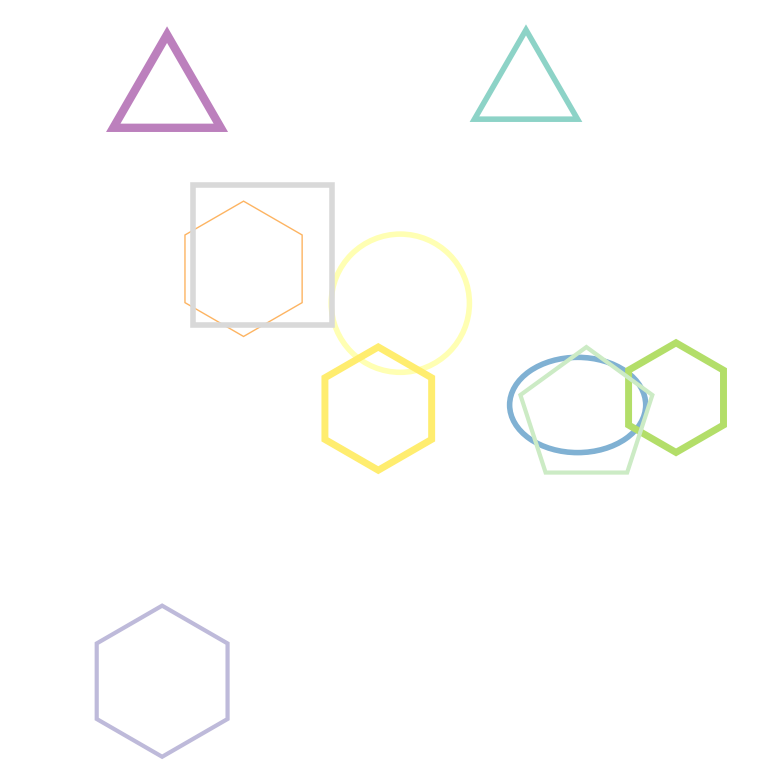[{"shape": "triangle", "thickness": 2, "radius": 0.39, "center": [0.683, 0.884]}, {"shape": "circle", "thickness": 2, "radius": 0.45, "center": [0.52, 0.606]}, {"shape": "hexagon", "thickness": 1.5, "radius": 0.49, "center": [0.211, 0.115]}, {"shape": "oval", "thickness": 2, "radius": 0.44, "center": [0.75, 0.474]}, {"shape": "hexagon", "thickness": 0.5, "radius": 0.44, "center": [0.316, 0.651]}, {"shape": "hexagon", "thickness": 2.5, "radius": 0.36, "center": [0.878, 0.484]}, {"shape": "square", "thickness": 2, "radius": 0.45, "center": [0.341, 0.669]}, {"shape": "triangle", "thickness": 3, "radius": 0.4, "center": [0.217, 0.874]}, {"shape": "pentagon", "thickness": 1.5, "radius": 0.45, "center": [0.762, 0.459]}, {"shape": "hexagon", "thickness": 2.5, "radius": 0.4, "center": [0.491, 0.469]}]